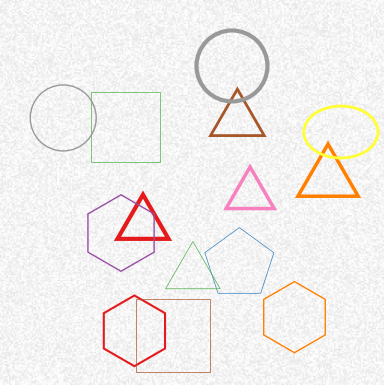[{"shape": "hexagon", "thickness": 1.5, "radius": 0.46, "center": [0.349, 0.141]}, {"shape": "triangle", "thickness": 3, "radius": 0.38, "center": [0.371, 0.418]}, {"shape": "pentagon", "thickness": 0.5, "radius": 0.47, "center": [0.622, 0.315]}, {"shape": "triangle", "thickness": 0.5, "radius": 0.41, "center": [0.501, 0.291]}, {"shape": "square", "thickness": 0.5, "radius": 0.45, "center": [0.326, 0.67]}, {"shape": "hexagon", "thickness": 1, "radius": 0.5, "center": [0.314, 0.395]}, {"shape": "hexagon", "thickness": 1, "radius": 0.46, "center": [0.765, 0.176]}, {"shape": "triangle", "thickness": 2.5, "radius": 0.45, "center": [0.852, 0.535]}, {"shape": "oval", "thickness": 2, "radius": 0.48, "center": [0.886, 0.657]}, {"shape": "triangle", "thickness": 2, "radius": 0.4, "center": [0.617, 0.688]}, {"shape": "square", "thickness": 0.5, "radius": 0.47, "center": [0.449, 0.128]}, {"shape": "triangle", "thickness": 2.5, "radius": 0.36, "center": [0.65, 0.494]}, {"shape": "circle", "thickness": 3, "radius": 0.46, "center": [0.603, 0.829]}, {"shape": "circle", "thickness": 1, "radius": 0.43, "center": [0.164, 0.694]}]